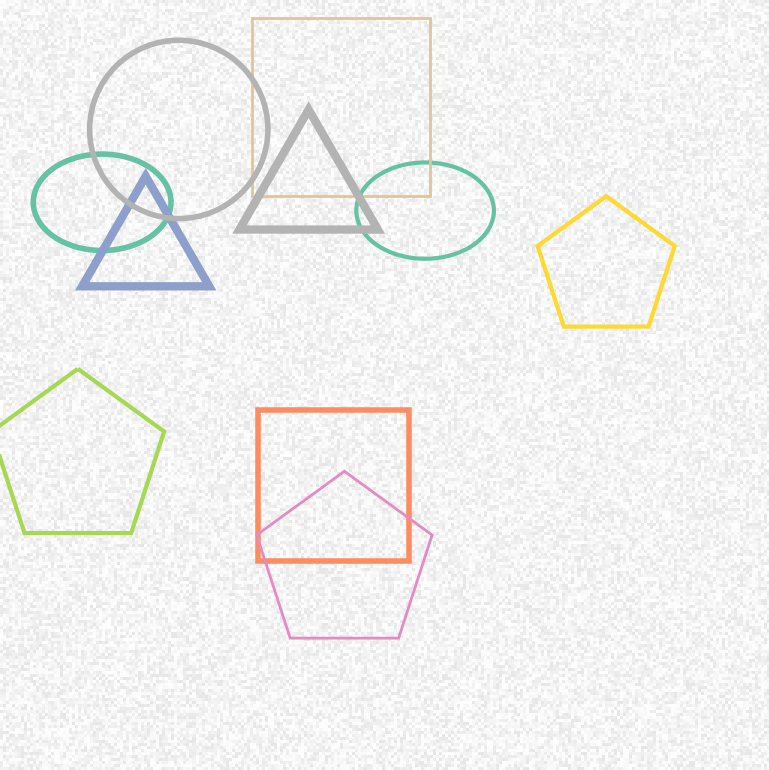[{"shape": "oval", "thickness": 1.5, "radius": 0.45, "center": [0.552, 0.726]}, {"shape": "oval", "thickness": 2, "radius": 0.45, "center": [0.133, 0.737]}, {"shape": "square", "thickness": 2, "radius": 0.49, "center": [0.433, 0.369]}, {"shape": "triangle", "thickness": 3, "radius": 0.48, "center": [0.189, 0.676]}, {"shape": "pentagon", "thickness": 1, "radius": 0.6, "center": [0.447, 0.268]}, {"shape": "pentagon", "thickness": 1.5, "radius": 0.59, "center": [0.101, 0.403]}, {"shape": "pentagon", "thickness": 1.5, "radius": 0.47, "center": [0.787, 0.652]}, {"shape": "square", "thickness": 1, "radius": 0.58, "center": [0.443, 0.861]}, {"shape": "circle", "thickness": 2, "radius": 0.58, "center": [0.232, 0.832]}, {"shape": "triangle", "thickness": 3, "radius": 0.52, "center": [0.401, 0.754]}]